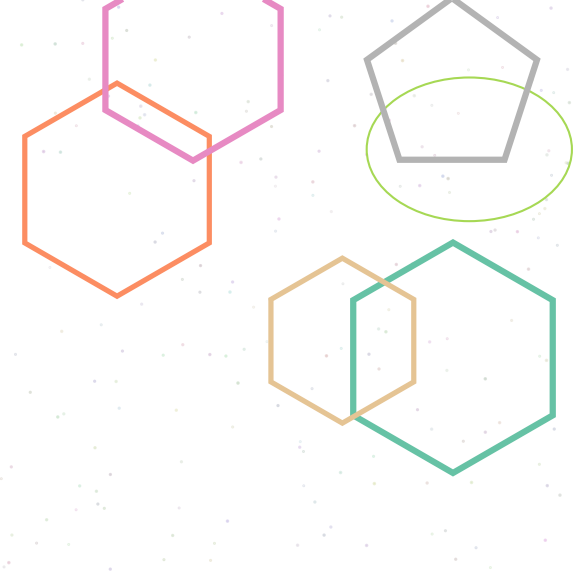[{"shape": "hexagon", "thickness": 3, "radius": 1.0, "center": [0.784, 0.38]}, {"shape": "hexagon", "thickness": 2.5, "radius": 0.92, "center": [0.203, 0.671]}, {"shape": "hexagon", "thickness": 3, "radius": 0.88, "center": [0.334, 0.896]}, {"shape": "oval", "thickness": 1, "radius": 0.89, "center": [0.813, 0.741]}, {"shape": "hexagon", "thickness": 2.5, "radius": 0.71, "center": [0.593, 0.409]}, {"shape": "pentagon", "thickness": 3, "radius": 0.77, "center": [0.783, 0.848]}]